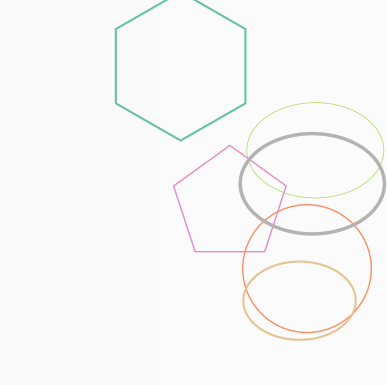[{"shape": "hexagon", "thickness": 1.5, "radius": 0.97, "center": [0.466, 0.828]}, {"shape": "circle", "thickness": 1, "radius": 0.83, "center": [0.792, 0.302]}, {"shape": "pentagon", "thickness": 1, "radius": 0.76, "center": [0.593, 0.47]}, {"shape": "oval", "thickness": 0.5, "radius": 0.88, "center": [0.814, 0.61]}, {"shape": "oval", "thickness": 1.5, "radius": 0.73, "center": [0.773, 0.219]}, {"shape": "oval", "thickness": 2.5, "radius": 0.93, "center": [0.806, 0.523]}]